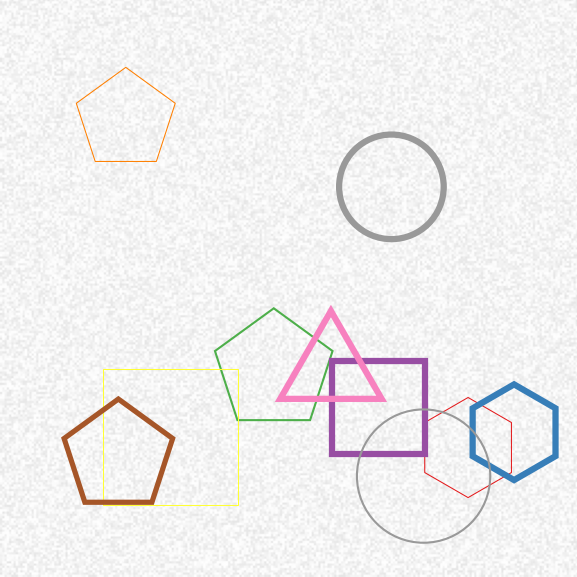[{"shape": "hexagon", "thickness": 0.5, "radius": 0.43, "center": [0.811, 0.224]}, {"shape": "hexagon", "thickness": 3, "radius": 0.41, "center": [0.89, 0.251]}, {"shape": "pentagon", "thickness": 1, "radius": 0.54, "center": [0.474, 0.358]}, {"shape": "square", "thickness": 3, "radius": 0.4, "center": [0.655, 0.294]}, {"shape": "pentagon", "thickness": 0.5, "radius": 0.45, "center": [0.218, 0.792]}, {"shape": "square", "thickness": 0.5, "radius": 0.59, "center": [0.295, 0.242]}, {"shape": "pentagon", "thickness": 2.5, "radius": 0.49, "center": [0.205, 0.209]}, {"shape": "triangle", "thickness": 3, "radius": 0.51, "center": [0.573, 0.359]}, {"shape": "circle", "thickness": 1, "radius": 0.58, "center": [0.733, 0.175]}, {"shape": "circle", "thickness": 3, "radius": 0.45, "center": [0.678, 0.676]}]